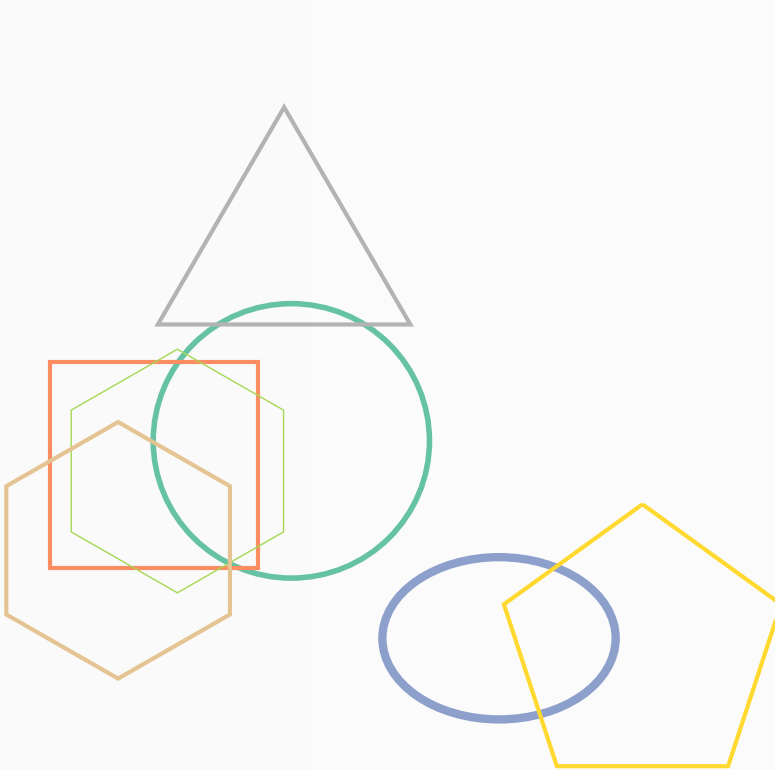[{"shape": "circle", "thickness": 2, "radius": 0.89, "center": [0.376, 0.427]}, {"shape": "square", "thickness": 1.5, "radius": 0.67, "center": [0.199, 0.396]}, {"shape": "oval", "thickness": 3, "radius": 0.75, "center": [0.644, 0.171]}, {"shape": "hexagon", "thickness": 0.5, "radius": 0.79, "center": [0.229, 0.388]}, {"shape": "pentagon", "thickness": 1.5, "radius": 0.94, "center": [0.829, 0.157]}, {"shape": "hexagon", "thickness": 1.5, "radius": 0.83, "center": [0.152, 0.285]}, {"shape": "triangle", "thickness": 1.5, "radius": 0.94, "center": [0.367, 0.673]}]